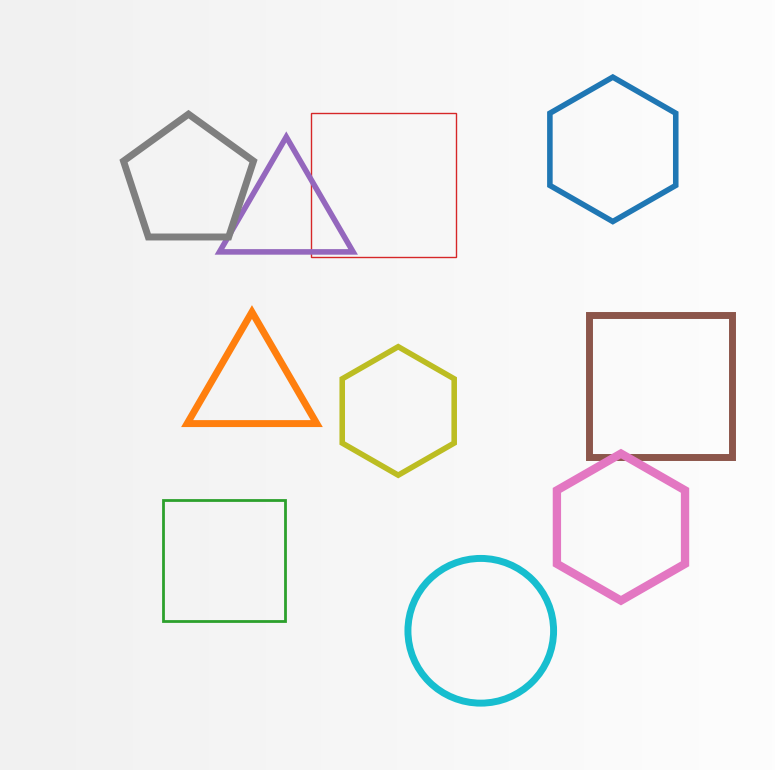[{"shape": "hexagon", "thickness": 2, "radius": 0.47, "center": [0.791, 0.806]}, {"shape": "triangle", "thickness": 2.5, "radius": 0.48, "center": [0.325, 0.498]}, {"shape": "square", "thickness": 1, "radius": 0.39, "center": [0.289, 0.272]}, {"shape": "square", "thickness": 0.5, "radius": 0.47, "center": [0.495, 0.76]}, {"shape": "triangle", "thickness": 2, "radius": 0.5, "center": [0.369, 0.723]}, {"shape": "square", "thickness": 2.5, "radius": 0.46, "center": [0.852, 0.499]}, {"shape": "hexagon", "thickness": 3, "radius": 0.48, "center": [0.801, 0.315]}, {"shape": "pentagon", "thickness": 2.5, "radius": 0.44, "center": [0.243, 0.764]}, {"shape": "hexagon", "thickness": 2, "radius": 0.42, "center": [0.514, 0.466]}, {"shape": "circle", "thickness": 2.5, "radius": 0.47, "center": [0.62, 0.181]}]